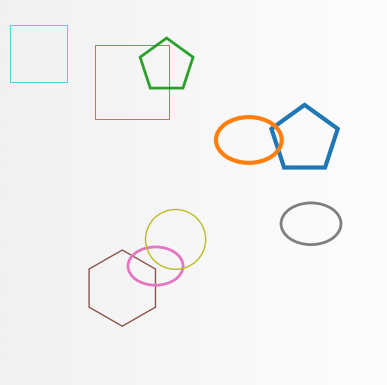[{"shape": "pentagon", "thickness": 3, "radius": 0.45, "center": [0.786, 0.638]}, {"shape": "oval", "thickness": 3, "radius": 0.42, "center": [0.642, 0.636]}, {"shape": "pentagon", "thickness": 2, "radius": 0.36, "center": [0.43, 0.829]}, {"shape": "square", "thickness": 0.5, "radius": 0.48, "center": [0.341, 0.788]}, {"shape": "hexagon", "thickness": 1, "radius": 0.49, "center": [0.316, 0.252]}, {"shape": "oval", "thickness": 2, "radius": 0.36, "center": [0.401, 0.309]}, {"shape": "oval", "thickness": 2, "radius": 0.39, "center": [0.803, 0.419]}, {"shape": "circle", "thickness": 1, "radius": 0.39, "center": [0.453, 0.378]}, {"shape": "square", "thickness": 0.5, "radius": 0.37, "center": [0.1, 0.86]}]